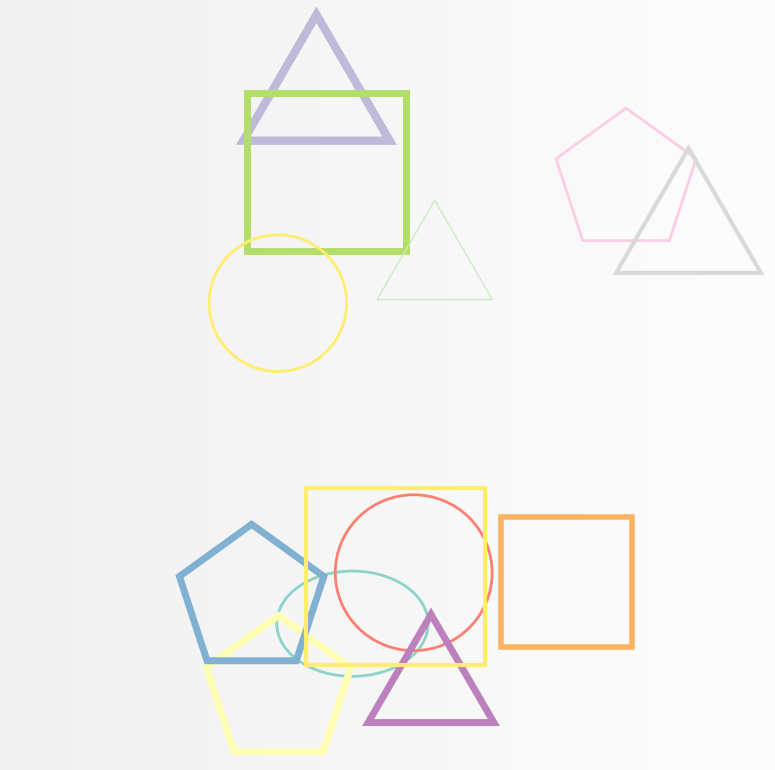[{"shape": "oval", "thickness": 1, "radius": 0.49, "center": [0.455, 0.19]}, {"shape": "pentagon", "thickness": 2.5, "radius": 0.49, "center": [0.359, 0.103]}, {"shape": "triangle", "thickness": 3, "radius": 0.55, "center": [0.408, 0.872]}, {"shape": "circle", "thickness": 1, "radius": 0.51, "center": [0.534, 0.256]}, {"shape": "pentagon", "thickness": 2.5, "radius": 0.49, "center": [0.325, 0.221]}, {"shape": "square", "thickness": 2, "radius": 0.42, "center": [0.731, 0.244]}, {"shape": "square", "thickness": 2.5, "radius": 0.51, "center": [0.421, 0.776]}, {"shape": "pentagon", "thickness": 1, "radius": 0.48, "center": [0.808, 0.764]}, {"shape": "triangle", "thickness": 1.5, "radius": 0.54, "center": [0.888, 0.7]}, {"shape": "triangle", "thickness": 2.5, "radius": 0.47, "center": [0.556, 0.108]}, {"shape": "triangle", "thickness": 0.5, "radius": 0.43, "center": [0.561, 0.654]}, {"shape": "square", "thickness": 1.5, "radius": 0.58, "center": [0.51, 0.251]}, {"shape": "circle", "thickness": 1, "radius": 0.44, "center": [0.359, 0.606]}]